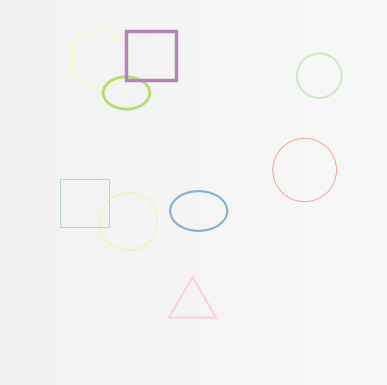[{"shape": "square", "thickness": 0.5, "radius": 0.31, "center": [0.218, 0.473]}, {"shape": "hexagon", "thickness": 1, "radius": 0.41, "center": [0.258, 0.848]}, {"shape": "circle", "thickness": 0.5, "radius": 0.41, "center": [0.786, 0.558]}, {"shape": "oval", "thickness": 1.5, "radius": 0.37, "center": [0.513, 0.452]}, {"shape": "oval", "thickness": 2, "radius": 0.3, "center": [0.326, 0.759]}, {"shape": "triangle", "thickness": 1.5, "radius": 0.35, "center": [0.497, 0.21]}, {"shape": "square", "thickness": 2.5, "radius": 0.32, "center": [0.389, 0.855]}, {"shape": "circle", "thickness": 1.5, "radius": 0.29, "center": [0.824, 0.803]}, {"shape": "circle", "thickness": 0.5, "radius": 0.37, "center": [0.332, 0.424]}]